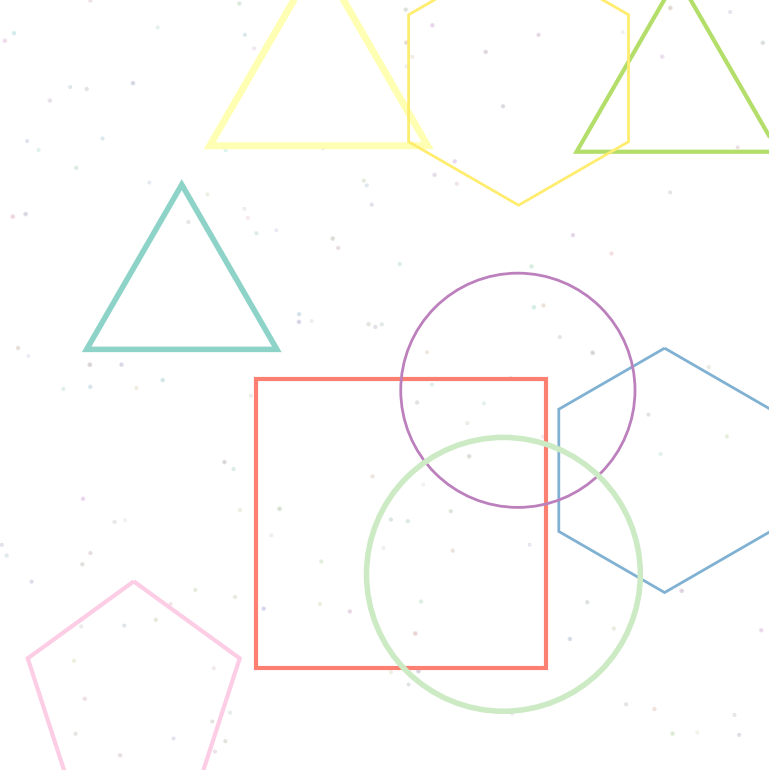[{"shape": "triangle", "thickness": 2, "radius": 0.71, "center": [0.236, 0.618]}, {"shape": "triangle", "thickness": 2.5, "radius": 0.82, "center": [0.414, 0.892]}, {"shape": "square", "thickness": 1.5, "radius": 0.94, "center": [0.521, 0.32]}, {"shape": "hexagon", "thickness": 1, "radius": 0.79, "center": [0.863, 0.389]}, {"shape": "triangle", "thickness": 1.5, "radius": 0.76, "center": [0.88, 0.879]}, {"shape": "pentagon", "thickness": 1.5, "radius": 0.72, "center": [0.174, 0.1]}, {"shape": "circle", "thickness": 1, "radius": 0.76, "center": [0.673, 0.493]}, {"shape": "circle", "thickness": 2, "radius": 0.89, "center": [0.654, 0.254]}, {"shape": "hexagon", "thickness": 1, "radius": 0.82, "center": [0.673, 0.898]}]